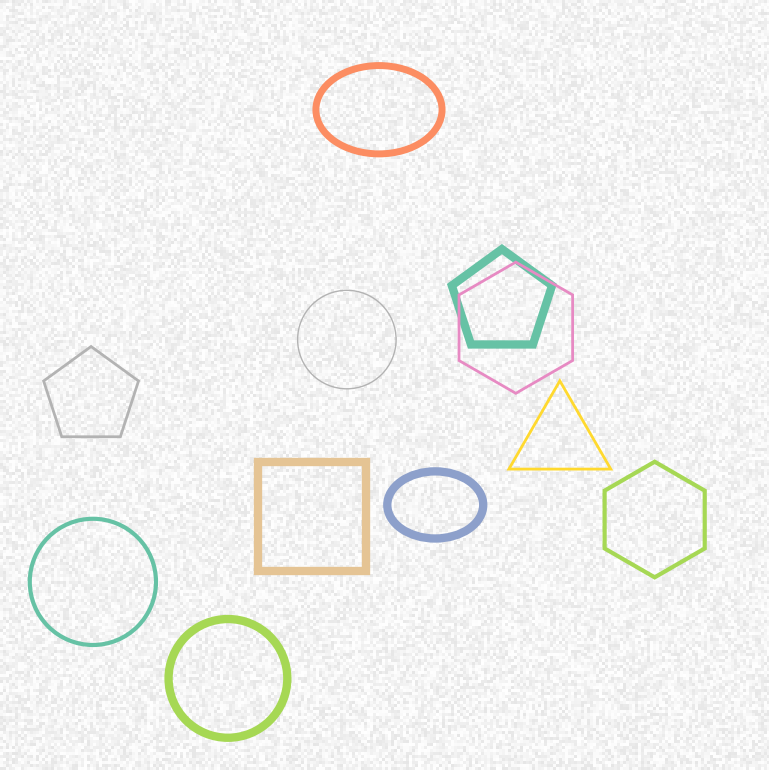[{"shape": "circle", "thickness": 1.5, "radius": 0.41, "center": [0.121, 0.244]}, {"shape": "pentagon", "thickness": 3, "radius": 0.34, "center": [0.652, 0.608]}, {"shape": "oval", "thickness": 2.5, "radius": 0.41, "center": [0.492, 0.858]}, {"shape": "oval", "thickness": 3, "radius": 0.31, "center": [0.565, 0.344]}, {"shape": "hexagon", "thickness": 1, "radius": 0.43, "center": [0.67, 0.574]}, {"shape": "hexagon", "thickness": 1.5, "radius": 0.38, "center": [0.85, 0.325]}, {"shape": "circle", "thickness": 3, "radius": 0.39, "center": [0.296, 0.119]}, {"shape": "triangle", "thickness": 1, "radius": 0.38, "center": [0.727, 0.429]}, {"shape": "square", "thickness": 3, "radius": 0.35, "center": [0.405, 0.33]}, {"shape": "pentagon", "thickness": 1, "radius": 0.32, "center": [0.118, 0.485]}, {"shape": "circle", "thickness": 0.5, "radius": 0.32, "center": [0.45, 0.559]}]